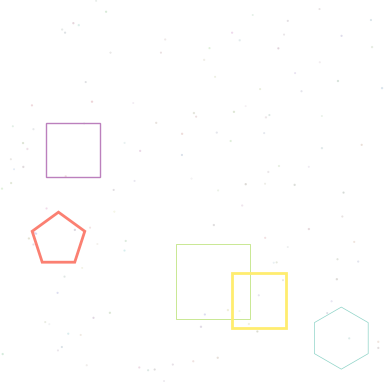[{"shape": "hexagon", "thickness": 0.5, "radius": 0.4, "center": [0.887, 0.122]}, {"shape": "pentagon", "thickness": 2, "radius": 0.36, "center": [0.152, 0.377]}, {"shape": "square", "thickness": 0.5, "radius": 0.48, "center": [0.553, 0.269]}, {"shape": "square", "thickness": 1, "radius": 0.35, "center": [0.19, 0.611]}, {"shape": "square", "thickness": 2, "radius": 0.35, "center": [0.672, 0.219]}]